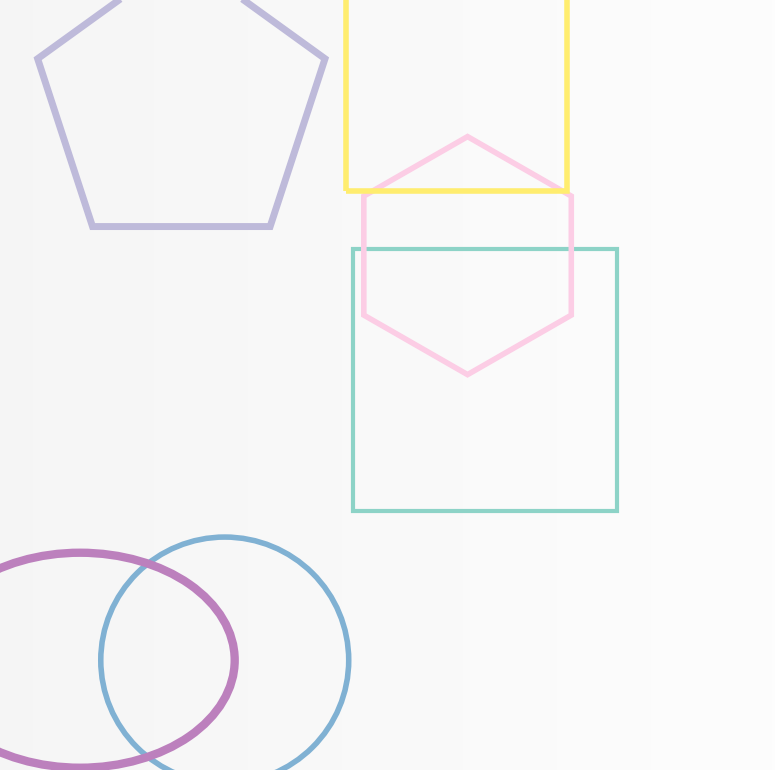[{"shape": "square", "thickness": 1.5, "radius": 0.85, "center": [0.625, 0.506]}, {"shape": "pentagon", "thickness": 2.5, "radius": 0.97, "center": [0.234, 0.863]}, {"shape": "circle", "thickness": 2, "radius": 0.8, "center": [0.29, 0.143]}, {"shape": "hexagon", "thickness": 2, "radius": 0.77, "center": [0.603, 0.668]}, {"shape": "oval", "thickness": 3, "radius": 1.0, "center": [0.103, 0.143]}, {"shape": "square", "thickness": 2, "radius": 0.71, "center": [0.589, 0.894]}]